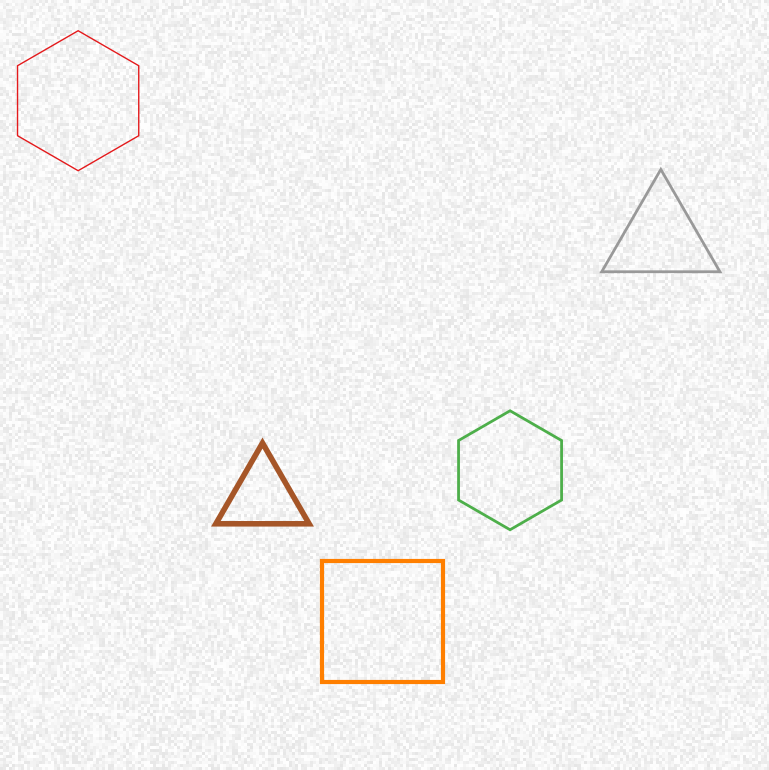[{"shape": "hexagon", "thickness": 0.5, "radius": 0.45, "center": [0.101, 0.869]}, {"shape": "hexagon", "thickness": 1, "radius": 0.39, "center": [0.662, 0.389]}, {"shape": "square", "thickness": 1.5, "radius": 0.39, "center": [0.497, 0.193]}, {"shape": "triangle", "thickness": 2, "radius": 0.35, "center": [0.341, 0.355]}, {"shape": "triangle", "thickness": 1, "radius": 0.44, "center": [0.858, 0.691]}]